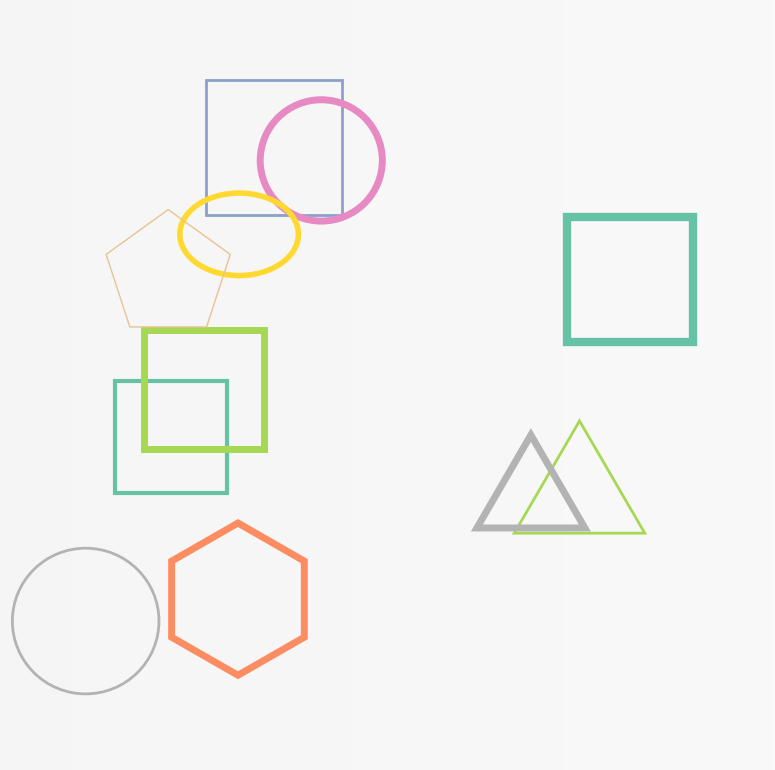[{"shape": "square", "thickness": 1.5, "radius": 0.36, "center": [0.221, 0.432]}, {"shape": "square", "thickness": 3, "radius": 0.41, "center": [0.813, 0.638]}, {"shape": "hexagon", "thickness": 2.5, "radius": 0.49, "center": [0.307, 0.222]}, {"shape": "square", "thickness": 1, "radius": 0.44, "center": [0.354, 0.808]}, {"shape": "circle", "thickness": 2.5, "radius": 0.39, "center": [0.415, 0.792]}, {"shape": "triangle", "thickness": 1, "radius": 0.49, "center": [0.748, 0.356]}, {"shape": "square", "thickness": 2.5, "radius": 0.39, "center": [0.263, 0.494]}, {"shape": "oval", "thickness": 2, "radius": 0.38, "center": [0.309, 0.696]}, {"shape": "pentagon", "thickness": 0.5, "radius": 0.42, "center": [0.217, 0.644]}, {"shape": "triangle", "thickness": 2.5, "radius": 0.4, "center": [0.685, 0.355]}, {"shape": "circle", "thickness": 1, "radius": 0.47, "center": [0.111, 0.193]}]